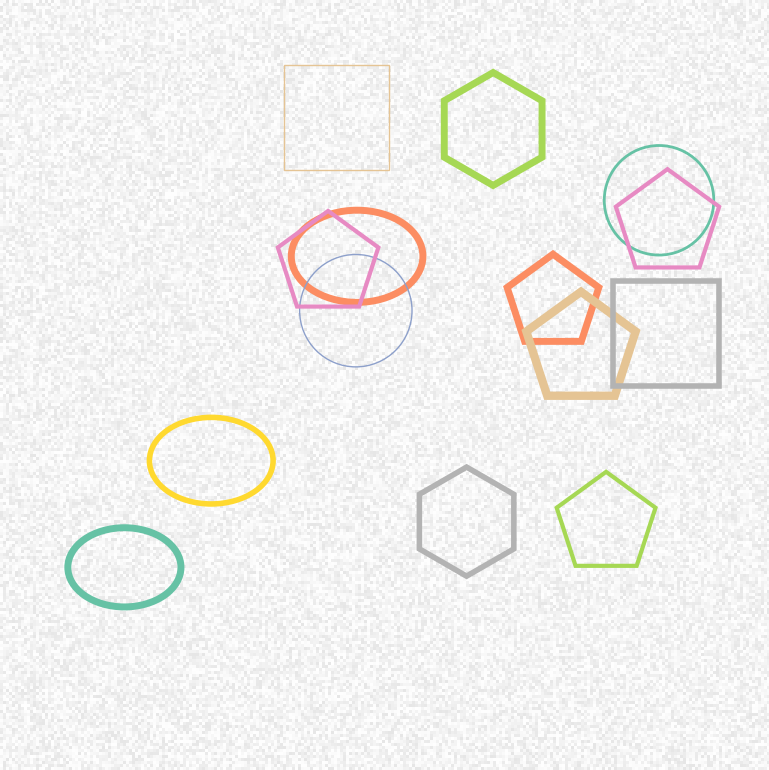[{"shape": "circle", "thickness": 1, "radius": 0.36, "center": [0.856, 0.74]}, {"shape": "oval", "thickness": 2.5, "radius": 0.37, "center": [0.162, 0.263]}, {"shape": "oval", "thickness": 2.5, "radius": 0.43, "center": [0.464, 0.667]}, {"shape": "pentagon", "thickness": 2.5, "radius": 0.31, "center": [0.718, 0.607]}, {"shape": "circle", "thickness": 0.5, "radius": 0.36, "center": [0.462, 0.597]}, {"shape": "pentagon", "thickness": 1.5, "radius": 0.34, "center": [0.426, 0.657]}, {"shape": "pentagon", "thickness": 1.5, "radius": 0.35, "center": [0.867, 0.71]}, {"shape": "pentagon", "thickness": 1.5, "radius": 0.34, "center": [0.787, 0.32]}, {"shape": "hexagon", "thickness": 2.5, "radius": 0.37, "center": [0.64, 0.832]}, {"shape": "oval", "thickness": 2, "radius": 0.4, "center": [0.274, 0.402]}, {"shape": "square", "thickness": 0.5, "radius": 0.34, "center": [0.437, 0.848]}, {"shape": "pentagon", "thickness": 3, "radius": 0.37, "center": [0.755, 0.546]}, {"shape": "square", "thickness": 2, "radius": 0.34, "center": [0.865, 0.567]}, {"shape": "hexagon", "thickness": 2, "radius": 0.35, "center": [0.606, 0.323]}]